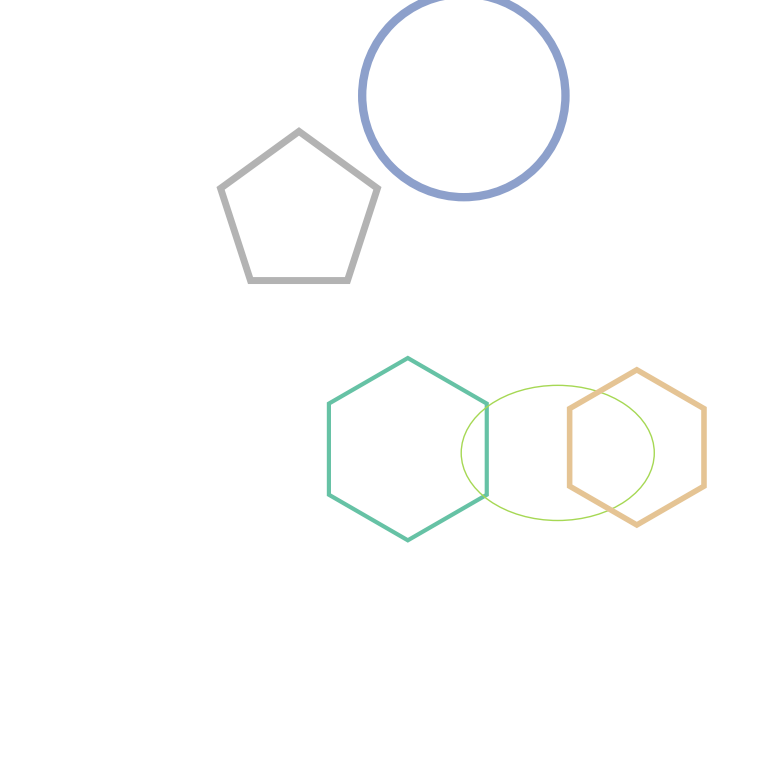[{"shape": "hexagon", "thickness": 1.5, "radius": 0.59, "center": [0.53, 0.417]}, {"shape": "circle", "thickness": 3, "radius": 0.66, "center": [0.602, 0.876]}, {"shape": "oval", "thickness": 0.5, "radius": 0.63, "center": [0.724, 0.412]}, {"shape": "hexagon", "thickness": 2, "radius": 0.5, "center": [0.827, 0.419]}, {"shape": "pentagon", "thickness": 2.5, "radius": 0.54, "center": [0.388, 0.722]}]